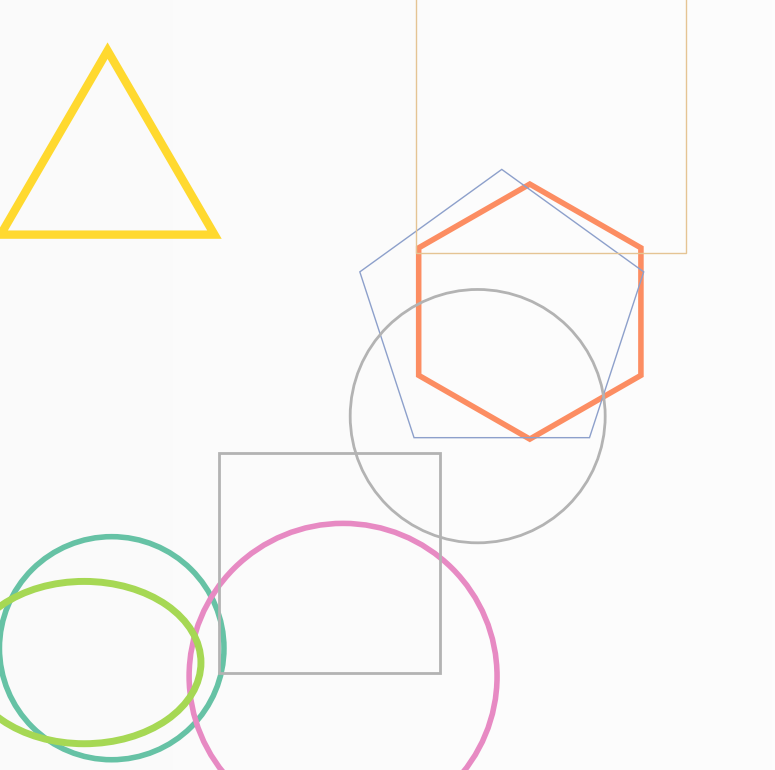[{"shape": "circle", "thickness": 2, "radius": 0.72, "center": [0.144, 0.158]}, {"shape": "hexagon", "thickness": 2, "radius": 0.83, "center": [0.684, 0.595]}, {"shape": "pentagon", "thickness": 0.5, "radius": 0.96, "center": [0.647, 0.587]}, {"shape": "circle", "thickness": 2, "radius": 0.99, "center": [0.443, 0.122]}, {"shape": "oval", "thickness": 2.5, "radius": 0.75, "center": [0.109, 0.14]}, {"shape": "triangle", "thickness": 3, "radius": 0.8, "center": [0.139, 0.775]}, {"shape": "square", "thickness": 0.5, "radius": 0.87, "center": [0.711, 0.846]}, {"shape": "circle", "thickness": 1, "radius": 0.82, "center": [0.616, 0.46]}, {"shape": "square", "thickness": 1, "radius": 0.71, "center": [0.425, 0.269]}]